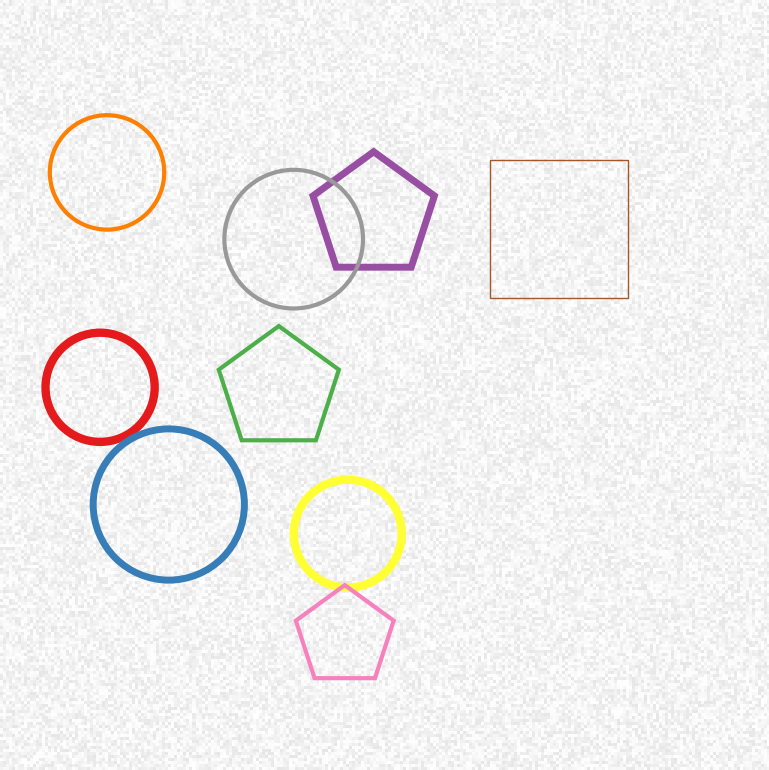[{"shape": "circle", "thickness": 3, "radius": 0.35, "center": [0.13, 0.497]}, {"shape": "circle", "thickness": 2.5, "radius": 0.49, "center": [0.219, 0.345]}, {"shape": "pentagon", "thickness": 1.5, "radius": 0.41, "center": [0.362, 0.495]}, {"shape": "pentagon", "thickness": 2.5, "radius": 0.41, "center": [0.485, 0.72]}, {"shape": "circle", "thickness": 1.5, "radius": 0.37, "center": [0.139, 0.776]}, {"shape": "circle", "thickness": 3, "radius": 0.35, "center": [0.452, 0.307]}, {"shape": "square", "thickness": 0.5, "radius": 0.45, "center": [0.726, 0.703]}, {"shape": "pentagon", "thickness": 1.5, "radius": 0.33, "center": [0.448, 0.173]}, {"shape": "circle", "thickness": 1.5, "radius": 0.45, "center": [0.381, 0.689]}]